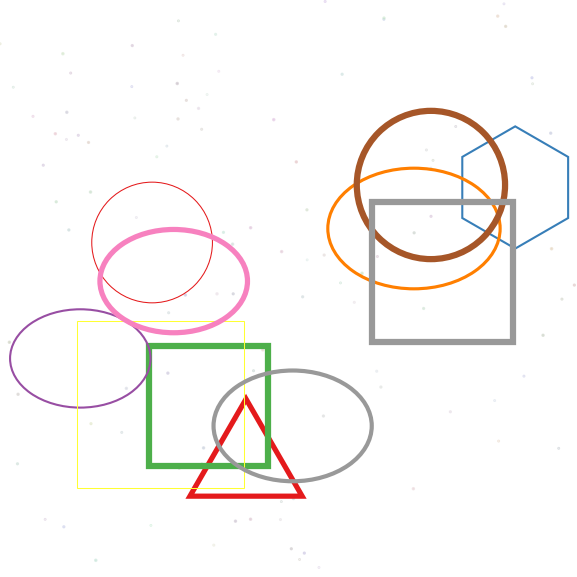[{"shape": "triangle", "thickness": 2.5, "radius": 0.56, "center": [0.426, 0.196]}, {"shape": "circle", "thickness": 0.5, "radius": 0.52, "center": [0.263, 0.579]}, {"shape": "hexagon", "thickness": 1, "radius": 0.53, "center": [0.892, 0.674]}, {"shape": "square", "thickness": 3, "radius": 0.52, "center": [0.361, 0.296]}, {"shape": "oval", "thickness": 1, "radius": 0.61, "center": [0.139, 0.378]}, {"shape": "oval", "thickness": 1.5, "radius": 0.75, "center": [0.717, 0.603]}, {"shape": "square", "thickness": 0.5, "radius": 0.72, "center": [0.278, 0.298]}, {"shape": "circle", "thickness": 3, "radius": 0.64, "center": [0.746, 0.679]}, {"shape": "oval", "thickness": 2.5, "radius": 0.64, "center": [0.301, 0.512]}, {"shape": "square", "thickness": 3, "radius": 0.61, "center": [0.766, 0.528]}, {"shape": "oval", "thickness": 2, "radius": 0.68, "center": [0.507, 0.262]}]